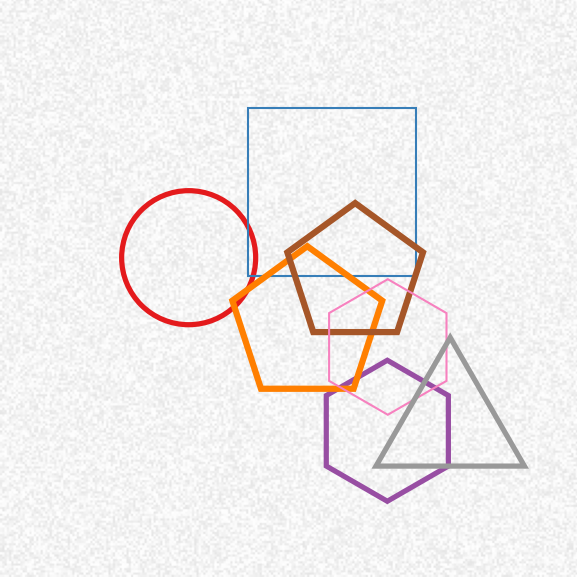[{"shape": "circle", "thickness": 2.5, "radius": 0.58, "center": [0.327, 0.553]}, {"shape": "square", "thickness": 1, "radius": 0.73, "center": [0.575, 0.667]}, {"shape": "hexagon", "thickness": 2.5, "radius": 0.61, "center": [0.671, 0.253]}, {"shape": "pentagon", "thickness": 3, "radius": 0.68, "center": [0.532, 0.436]}, {"shape": "pentagon", "thickness": 3, "radius": 0.62, "center": [0.615, 0.524]}, {"shape": "hexagon", "thickness": 1, "radius": 0.59, "center": [0.672, 0.398]}, {"shape": "triangle", "thickness": 2.5, "radius": 0.74, "center": [0.78, 0.266]}]